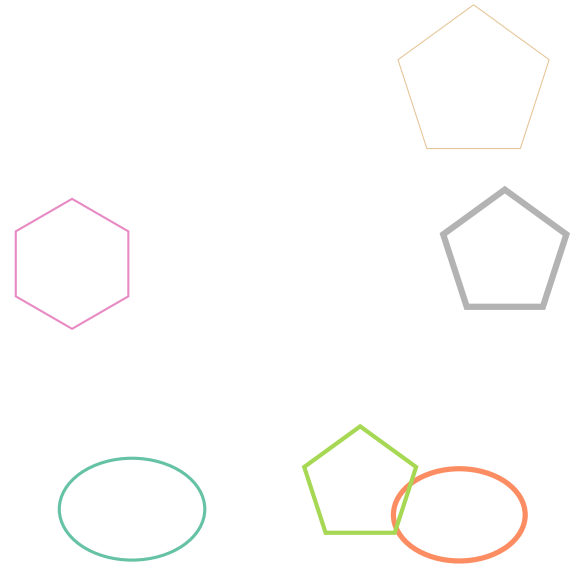[{"shape": "oval", "thickness": 1.5, "radius": 0.63, "center": [0.229, 0.117]}, {"shape": "oval", "thickness": 2.5, "radius": 0.57, "center": [0.795, 0.108]}, {"shape": "hexagon", "thickness": 1, "radius": 0.56, "center": [0.125, 0.542]}, {"shape": "pentagon", "thickness": 2, "radius": 0.51, "center": [0.624, 0.159]}, {"shape": "pentagon", "thickness": 0.5, "radius": 0.69, "center": [0.82, 0.853]}, {"shape": "pentagon", "thickness": 3, "radius": 0.56, "center": [0.874, 0.559]}]